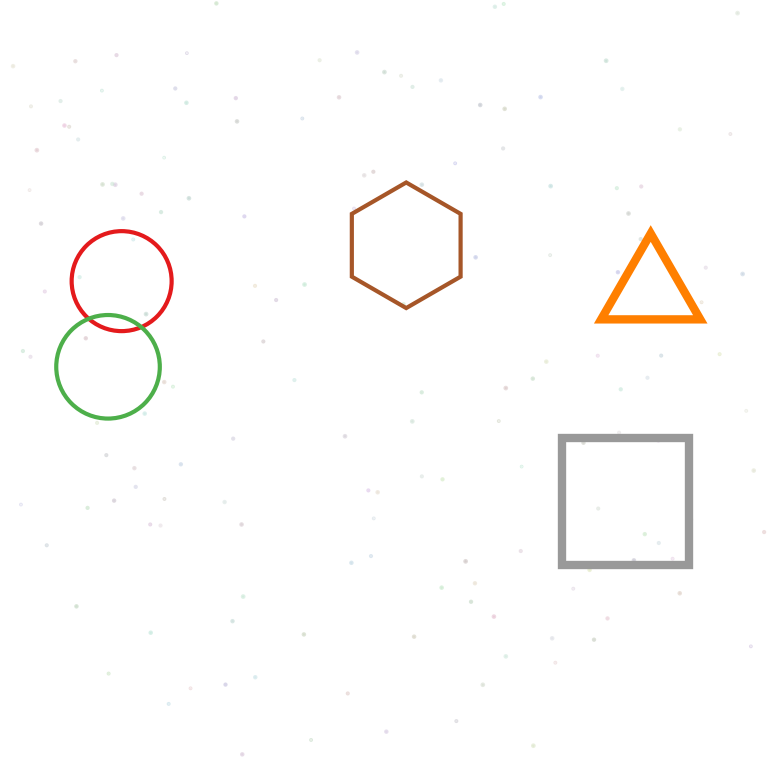[{"shape": "circle", "thickness": 1.5, "radius": 0.32, "center": [0.158, 0.635]}, {"shape": "circle", "thickness": 1.5, "radius": 0.34, "center": [0.14, 0.524]}, {"shape": "triangle", "thickness": 3, "radius": 0.37, "center": [0.845, 0.622]}, {"shape": "hexagon", "thickness": 1.5, "radius": 0.41, "center": [0.528, 0.681]}, {"shape": "square", "thickness": 3, "radius": 0.41, "center": [0.812, 0.348]}]